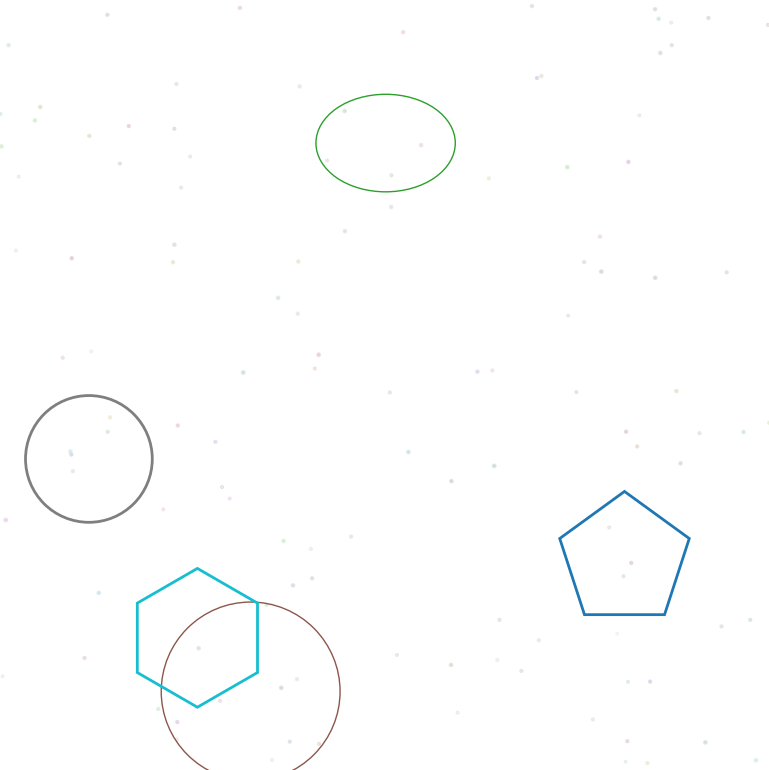[{"shape": "pentagon", "thickness": 1, "radius": 0.44, "center": [0.811, 0.273]}, {"shape": "oval", "thickness": 0.5, "radius": 0.45, "center": [0.501, 0.814]}, {"shape": "circle", "thickness": 0.5, "radius": 0.58, "center": [0.326, 0.102]}, {"shape": "circle", "thickness": 1, "radius": 0.41, "center": [0.115, 0.404]}, {"shape": "hexagon", "thickness": 1, "radius": 0.45, "center": [0.256, 0.172]}]